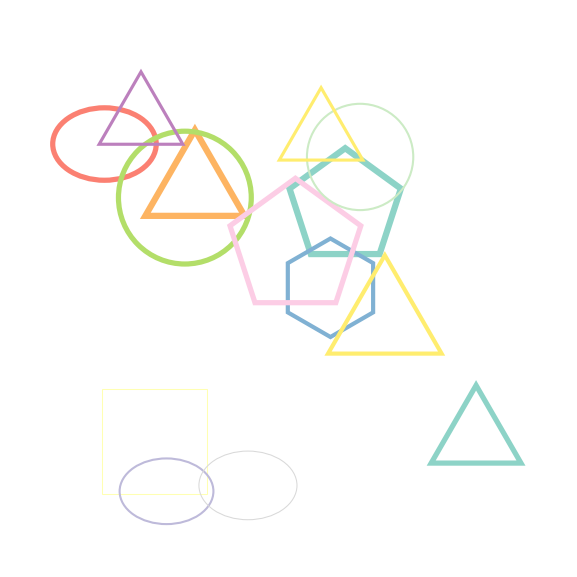[{"shape": "triangle", "thickness": 2.5, "radius": 0.45, "center": [0.824, 0.242]}, {"shape": "pentagon", "thickness": 3, "radius": 0.51, "center": [0.598, 0.641]}, {"shape": "square", "thickness": 0.5, "radius": 0.45, "center": [0.267, 0.235]}, {"shape": "oval", "thickness": 1, "radius": 0.41, "center": [0.288, 0.148]}, {"shape": "oval", "thickness": 2.5, "radius": 0.45, "center": [0.181, 0.75]}, {"shape": "hexagon", "thickness": 2, "radius": 0.43, "center": [0.572, 0.501]}, {"shape": "triangle", "thickness": 3, "radius": 0.5, "center": [0.338, 0.675]}, {"shape": "circle", "thickness": 2.5, "radius": 0.57, "center": [0.32, 0.657]}, {"shape": "pentagon", "thickness": 2.5, "radius": 0.6, "center": [0.512, 0.571]}, {"shape": "oval", "thickness": 0.5, "radius": 0.42, "center": [0.429, 0.159]}, {"shape": "triangle", "thickness": 1.5, "radius": 0.42, "center": [0.244, 0.791]}, {"shape": "circle", "thickness": 1, "radius": 0.46, "center": [0.624, 0.727]}, {"shape": "triangle", "thickness": 1.5, "radius": 0.42, "center": [0.556, 0.764]}, {"shape": "triangle", "thickness": 2, "radius": 0.57, "center": [0.666, 0.444]}]